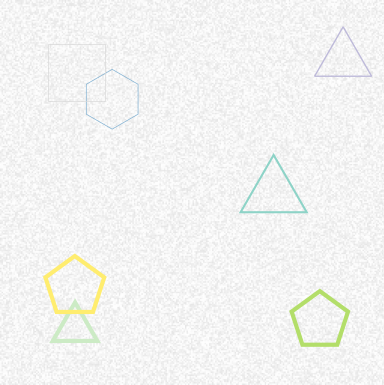[{"shape": "triangle", "thickness": 1.5, "radius": 0.5, "center": [0.711, 0.498]}, {"shape": "triangle", "thickness": 1, "radius": 0.43, "center": [0.891, 0.845]}, {"shape": "hexagon", "thickness": 0.5, "radius": 0.39, "center": [0.291, 0.742]}, {"shape": "pentagon", "thickness": 3, "radius": 0.38, "center": [0.831, 0.167]}, {"shape": "square", "thickness": 0.5, "radius": 0.37, "center": [0.198, 0.812]}, {"shape": "triangle", "thickness": 3, "radius": 0.33, "center": [0.195, 0.148]}, {"shape": "pentagon", "thickness": 3, "radius": 0.4, "center": [0.194, 0.255]}]